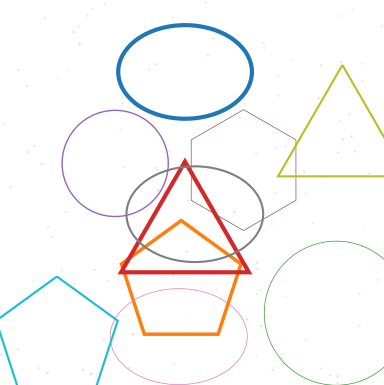[{"shape": "oval", "thickness": 3, "radius": 0.87, "center": [0.481, 0.813]}, {"shape": "pentagon", "thickness": 2.5, "radius": 0.82, "center": [0.471, 0.264]}, {"shape": "circle", "thickness": 0.5, "radius": 0.94, "center": [0.874, 0.187]}, {"shape": "triangle", "thickness": 3, "radius": 0.96, "center": [0.48, 0.389]}, {"shape": "circle", "thickness": 1, "radius": 0.69, "center": [0.299, 0.575]}, {"shape": "hexagon", "thickness": 0.5, "radius": 0.79, "center": [0.633, 0.558]}, {"shape": "oval", "thickness": 0.5, "radius": 0.89, "center": [0.464, 0.126]}, {"shape": "oval", "thickness": 1.5, "radius": 0.89, "center": [0.506, 0.444]}, {"shape": "triangle", "thickness": 1.5, "radius": 0.96, "center": [0.889, 0.638]}, {"shape": "pentagon", "thickness": 1.5, "radius": 0.83, "center": [0.148, 0.116]}]